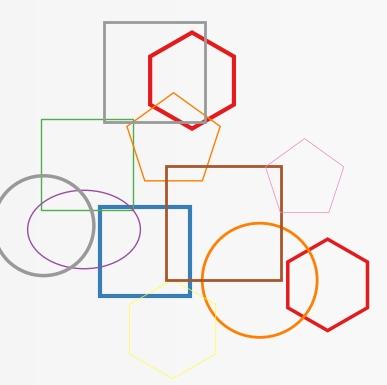[{"shape": "hexagon", "thickness": 2.5, "radius": 0.59, "center": [0.845, 0.26]}, {"shape": "hexagon", "thickness": 3, "radius": 0.62, "center": [0.496, 0.791]}, {"shape": "square", "thickness": 3, "radius": 0.58, "center": [0.375, 0.347]}, {"shape": "square", "thickness": 1, "radius": 0.59, "center": [0.225, 0.574]}, {"shape": "oval", "thickness": 1, "radius": 0.73, "center": [0.217, 0.404]}, {"shape": "circle", "thickness": 2, "radius": 0.74, "center": [0.67, 0.272]}, {"shape": "pentagon", "thickness": 1, "radius": 0.63, "center": [0.448, 0.633]}, {"shape": "hexagon", "thickness": 0.5, "radius": 0.64, "center": [0.445, 0.145]}, {"shape": "square", "thickness": 2, "radius": 0.74, "center": [0.576, 0.421]}, {"shape": "pentagon", "thickness": 0.5, "radius": 0.53, "center": [0.786, 0.534]}, {"shape": "square", "thickness": 2, "radius": 0.65, "center": [0.399, 0.813]}, {"shape": "circle", "thickness": 2.5, "radius": 0.65, "center": [0.113, 0.414]}]